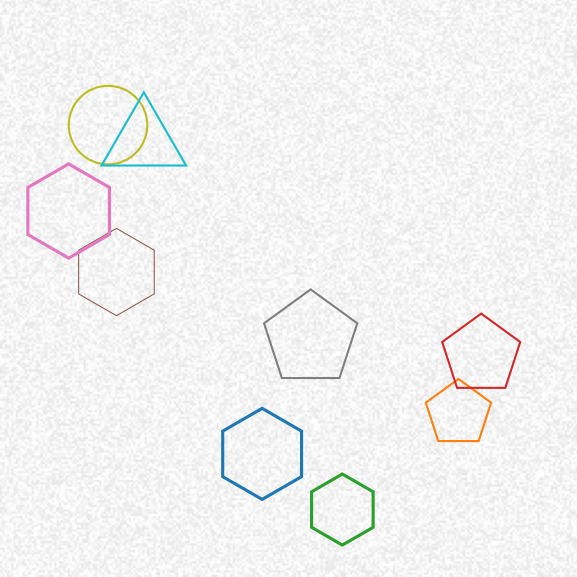[{"shape": "hexagon", "thickness": 1.5, "radius": 0.39, "center": [0.454, 0.213]}, {"shape": "pentagon", "thickness": 1, "radius": 0.3, "center": [0.794, 0.283]}, {"shape": "hexagon", "thickness": 1.5, "radius": 0.31, "center": [0.593, 0.117]}, {"shape": "pentagon", "thickness": 1, "radius": 0.36, "center": [0.833, 0.385]}, {"shape": "hexagon", "thickness": 0.5, "radius": 0.38, "center": [0.202, 0.528]}, {"shape": "hexagon", "thickness": 1.5, "radius": 0.41, "center": [0.119, 0.634]}, {"shape": "pentagon", "thickness": 1, "radius": 0.42, "center": [0.538, 0.413]}, {"shape": "circle", "thickness": 1, "radius": 0.34, "center": [0.187, 0.782]}, {"shape": "triangle", "thickness": 1, "radius": 0.42, "center": [0.249, 0.755]}]